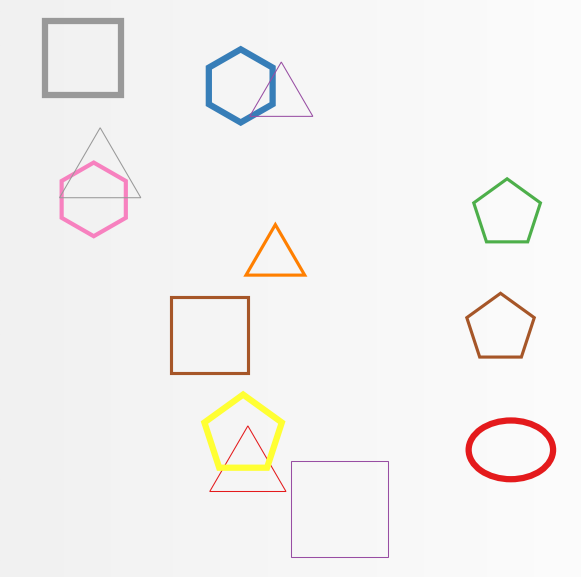[{"shape": "triangle", "thickness": 0.5, "radius": 0.38, "center": [0.426, 0.186]}, {"shape": "oval", "thickness": 3, "radius": 0.36, "center": [0.879, 0.22]}, {"shape": "hexagon", "thickness": 3, "radius": 0.32, "center": [0.414, 0.85]}, {"shape": "pentagon", "thickness": 1.5, "radius": 0.3, "center": [0.872, 0.629]}, {"shape": "triangle", "thickness": 0.5, "radius": 0.31, "center": [0.484, 0.829]}, {"shape": "square", "thickness": 0.5, "radius": 0.42, "center": [0.584, 0.117]}, {"shape": "triangle", "thickness": 1.5, "radius": 0.29, "center": [0.474, 0.552]}, {"shape": "pentagon", "thickness": 3, "radius": 0.35, "center": [0.418, 0.246]}, {"shape": "pentagon", "thickness": 1.5, "radius": 0.31, "center": [0.861, 0.43]}, {"shape": "square", "thickness": 1.5, "radius": 0.33, "center": [0.36, 0.419]}, {"shape": "hexagon", "thickness": 2, "radius": 0.32, "center": [0.161, 0.654]}, {"shape": "square", "thickness": 3, "radius": 0.32, "center": [0.143, 0.899]}, {"shape": "triangle", "thickness": 0.5, "radius": 0.4, "center": [0.172, 0.697]}]